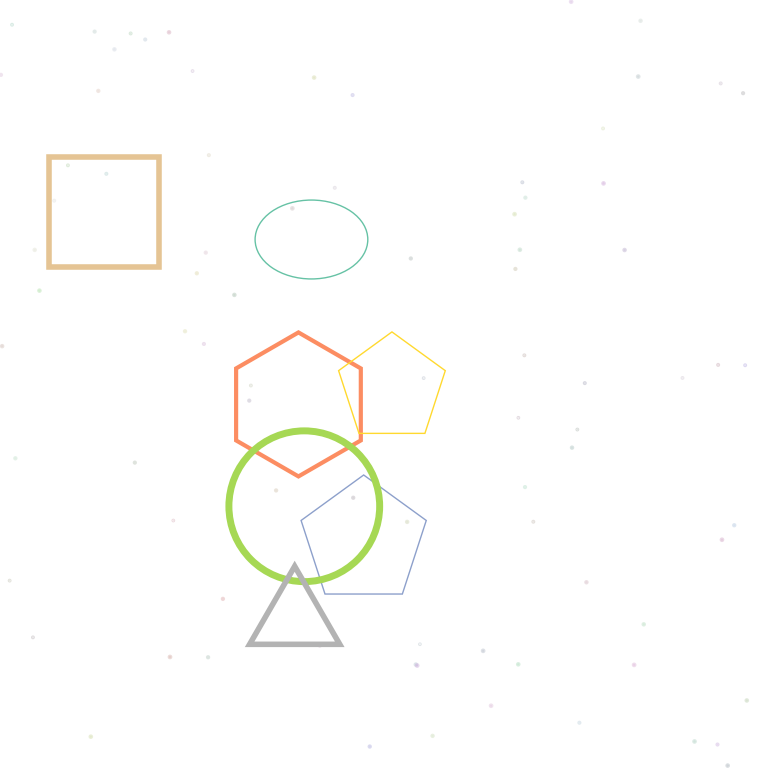[{"shape": "oval", "thickness": 0.5, "radius": 0.37, "center": [0.404, 0.689]}, {"shape": "hexagon", "thickness": 1.5, "radius": 0.47, "center": [0.388, 0.475]}, {"shape": "pentagon", "thickness": 0.5, "radius": 0.43, "center": [0.472, 0.298]}, {"shape": "circle", "thickness": 2.5, "radius": 0.49, "center": [0.395, 0.343]}, {"shape": "pentagon", "thickness": 0.5, "radius": 0.36, "center": [0.509, 0.496]}, {"shape": "square", "thickness": 2, "radius": 0.36, "center": [0.135, 0.725]}, {"shape": "triangle", "thickness": 2, "radius": 0.34, "center": [0.383, 0.197]}]